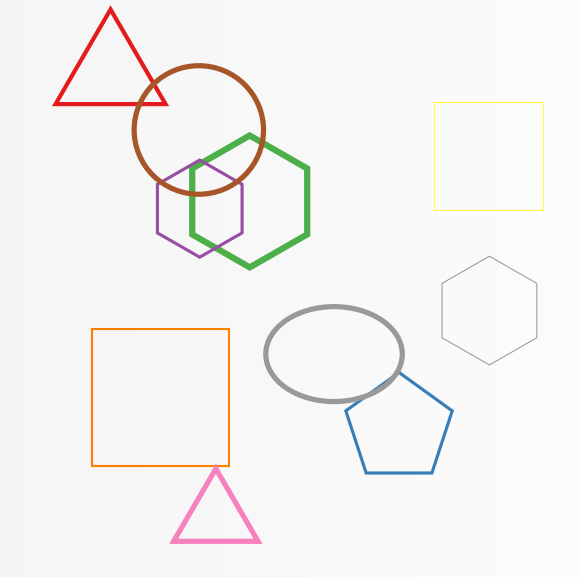[{"shape": "triangle", "thickness": 2, "radius": 0.55, "center": [0.19, 0.874]}, {"shape": "pentagon", "thickness": 1.5, "radius": 0.48, "center": [0.686, 0.258]}, {"shape": "hexagon", "thickness": 3, "radius": 0.57, "center": [0.43, 0.65]}, {"shape": "hexagon", "thickness": 1.5, "radius": 0.42, "center": [0.344, 0.638]}, {"shape": "square", "thickness": 1, "radius": 0.59, "center": [0.276, 0.311]}, {"shape": "square", "thickness": 0.5, "radius": 0.47, "center": [0.84, 0.728]}, {"shape": "circle", "thickness": 2.5, "radius": 0.56, "center": [0.342, 0.774]}, {"shape": "triangle", "thickness": 2.5, "radius": 0.42, "center": [0.371, 0.104]}, {"shape": "hexagon", "thickness": 0.5, "radius": 0.47, "center": [0.842, 0.461]}, {"shape": "oval", "thickness": 2.5, "radius": 0.59, "center": [0.575, 0.386]}]